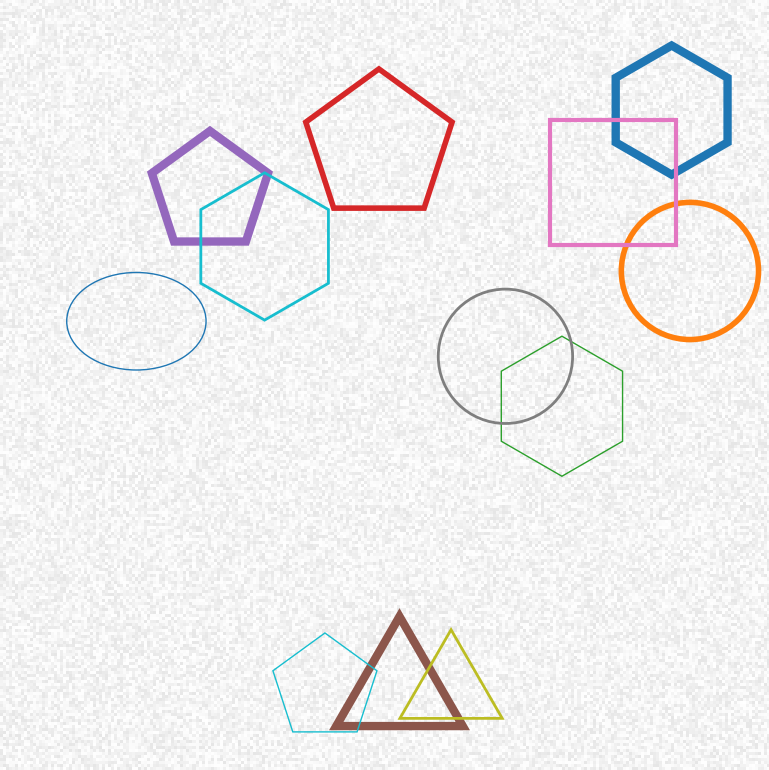[{"shape": "hexagon", "thickness": 3, "radius": 0.42, "center": [0.872, 0.857]}, {"shape": "oval", "thickness": 0.5, "radius": 0.45, "center": [0.177, 0.583]}, {"shape": "circle", "thickness": 2, "radius": 0.45, "center": [0.896, 0.648]}, {"shape": "hexagon", "thickness": 0.5, "radius": 0.45, "center": [0.73, 0.472]}, {"shape": "pentagon", "thickness": 2, "radius": 0.5, "center": [0.492, 0.811]}, {"shape": "pentagon", "thickness": 3, "radius": 0.4, "center": [0.273, 0.751]}, {"shape": "triangle", "thickness": 3, "radius": 0.47, "center": [0.519, 0.104]}, {"shape": "square", "thickness": 1.5, "radius": 0.41, "center": [0.796, 0.763]}, {"shape": "circle", "thickness": 1, "radius": 0.44, "center": [0.656, 0.537]}, {"shape": "triangle", "thickness": 1, "radius": 0.38, "center": [0.586, 0.105]}, {"shape": "pentagon", "thickness": 0.5, "radius": 0.36, "center": [0.422, 0.107]}, {"shape": "hexagon", "thickness": 1, "radius": 0.48, "center": [0.344, 0.68]}]